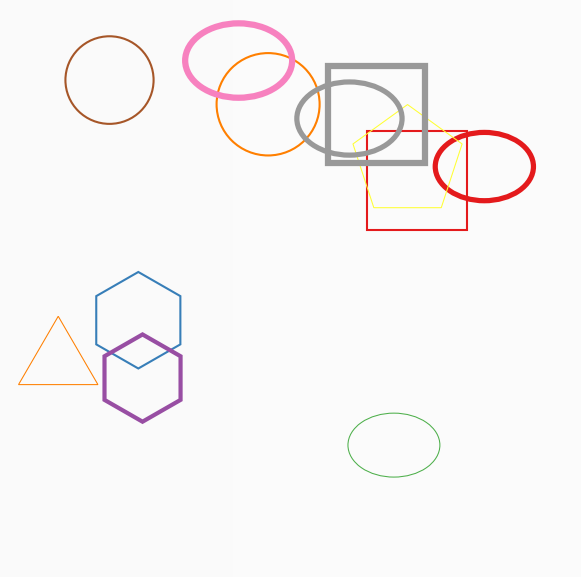[{"shape": "square", "thickness": 1, "radius": 0.43, "center": [0.718, 0.686]}, {"shape": "oval", "thickness": 2.5, "radius": 0.42, "center": [0.833, 0.711]}, {"shape": "hexagon", "thickness": 1, "radius": 0.42, "center": [0.238, 0.445]}, {"shape": "oval", "thickness": 0.5, "radius": 0.4, "center": [0.678, 0.228]}, {"shape": "hexagon", "thickness": 2, "radius": 0.38, "center": [0.245, 0.344]}, {"shape": "circle", "thickness": 1, "radius": 0.44, "center": [0.461, 0.819]}, {"shape": "triangle", "thickness": 0.5, "radius": 0.39, "center": [0.1, 0.373]}, {"shape": "pentagon", "thickness": 0.5, "radius": 0.49, "center": [0.701, 0.719]}, {"shape": "circle", "thickness": 1, "radius": 0.38, "center": [0.188, 0.86]}, {"shape": "oval", "thickness": 3, "radius": 0.46, "center": [0.411, 0.894]}, {"shape": "square", "thickness": 3, "radius": 0.42, "center": [0.648, 0.8]}, {"shape": "oval", "thickness": 2.5, "radius": 0.45, "center": [0.601, 0.794]}]